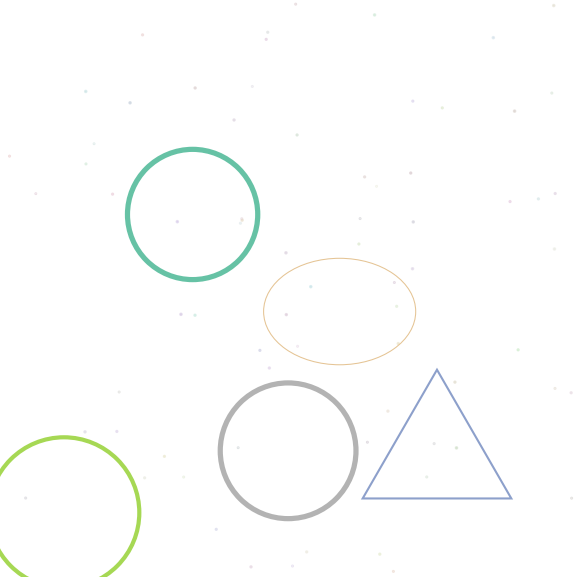[{"shape": "circle", "thickness": 2.5, "radius": 0.56, "center": [0.334, 0.628]}, {"shape": "triangle", "thickness": 1, "radius": 0.74, "center": [0.757, 0.21]}, {"shape": "circle", "thickness": 2, "radius": 0.65, "center": [0.111, 0.111]}, {"shape": "oval", "thickness": 0.5, "radius": 0.66, "center": [0.588, 0.46]}, {"shape": "circle", "thickness": 2.5, "radius": 0.59, "center": [0.499, 0.219]}]